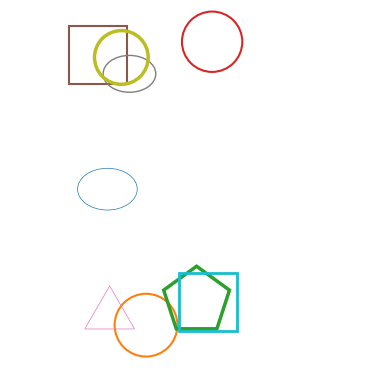[{"shape": "oval", "thickness": 0.5, "radius": 0.39, "center": [0.279, 0.509]}, {"shape": "circle", "thickness": 1.5, "radius": 0.41, "center": [0.379, 0.155]}, {"shape": "pentagon", "thickness": 2.5, "radius": 0.45, "center": [0.511, 0.219]}, {"shape": "circle", "thickness": 1.5, "radius": 0.39, "center": [0.551, 0.892]}, {"shape": "square", "thickness": 1.5, "radius": 0.38, "center": [0.255, 0.857]}, {"shape": "triangle", "thickness": 0.5, "radius": 0.37, "center": [0.285, 0.183]}, {"shape": "oval", "thickness": 1, "radius": 0.34, "center": [0.336, 0.808]}, {"shape": "circle", "thickness": 2.5, "radius": 0.35, "center": [0.315, 0.851]}, {"shape": "square", "thickness": 2, "radius": 0.38, "center": [0.541, 0.215]}]